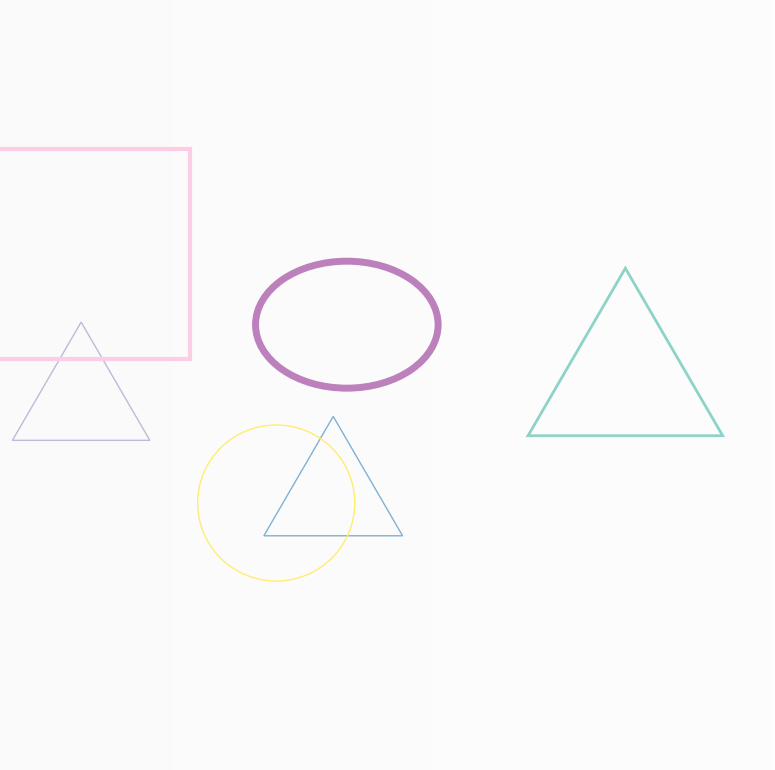[{"shape": "triangle", "thickness": 1, "radius": 0.73, "center": [0.807, 0.507]}, {"shape": "triangle", "thickness": 0.5, "radius": 0.51, "center": [0.105, 0.479]}, {"shape": "triangle", "thickness": 0.5, "radius": 0.52, "center": [0.43, 0.356]}, {"shape": "square", "thickness": 1.5, "radius": 0.68, "center": [0.108, 0.67]}, {"shape": "oval", "thickness": 2.5, "radius": 0.59, "center": [0.448, 0.578]}, {"shape": "circle", "thickness": 0.5, "radius": 0.51, "center": [0.356, 0.347]}]